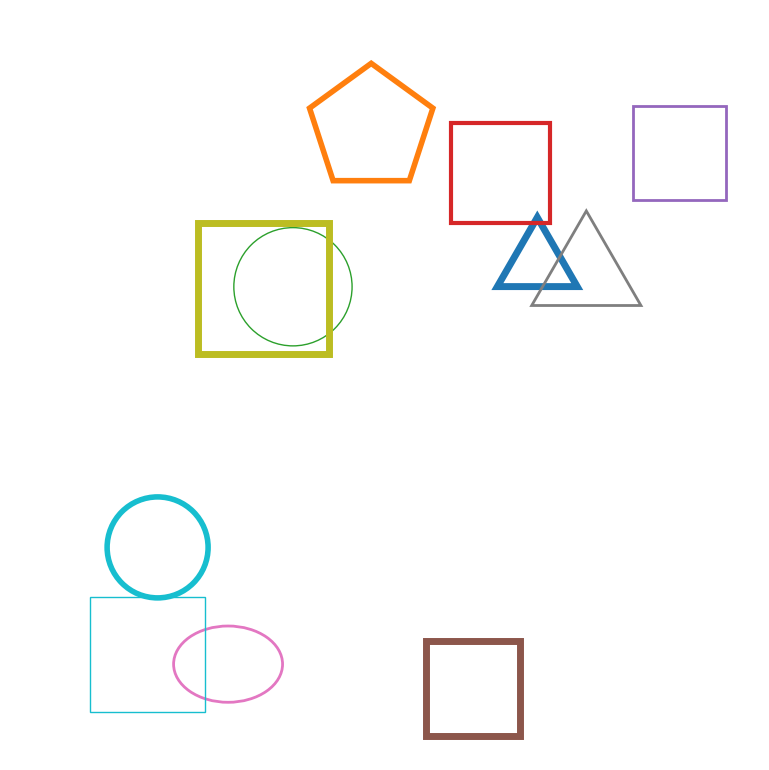[{"shape": "triangle", "thickness": 2.5, "radius": 0.3, "center": [0.698, 0.658]}, {"shape": "pentagon", "thickness": 2, "radius": 0.42, "center": [0.482, 0.834]}, {"shape": "circle", "thickness": 0.5, "radius": 0.38, "center": [0.38, 0.628]}, {"shape": "square", "thickness": 1.5, "radius": 0.32, "center": [0.65, 0.775]}, {"shape": "square", "thickness": 1, "radius": 0.3, "center": [0.882, 0.801]}, {"shape": "square", "thickness": 2.5, "radius": 0.31, "center": [0.614, 0.106]}, {"shape": "oval", "thickness": 1, "radius": 0.35, "center": [0.296, 0.137]}, {"shape": "triangle", "thickness": 1, "radius": 0.41, "center": [0.761, 0.644]}, {"shape": "square", "thickness": 2.5, "radius": 0.43, "center": [0.342, 0.626]}, {"shape": "square", "thickness": 0.5, "radius": 0.37, "center": [0.191, 0.15]}, {"shape": "circle", "thickness": 2, "radius": 0.33, "center": [0.205, 0.289]}]